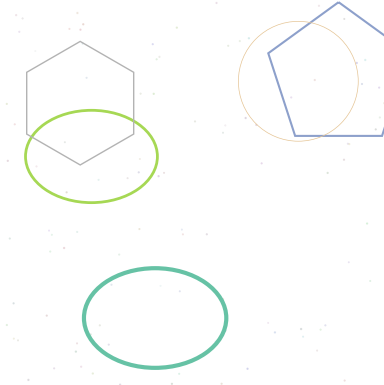[{"shape": "oval", "thickness": 3, "radius": 0.92, "center": [0.403, 0.174]}, {"shape": "pentagon", "thickness": 1.5, "radius": 0.96, "center": [0.879, 0.802]}, {"shape": "oval", "thickness": 2, "radius": 0.86, "center": [0.238, 0.594]}, {"shape": "circle", "thickness": 0.5, "radius": 0.78, "center": [0.775, 0.789]}, {"shape": "hexagon", "thickness": 1, "radius": 0.8, "center": [0.208, 0.732]}]